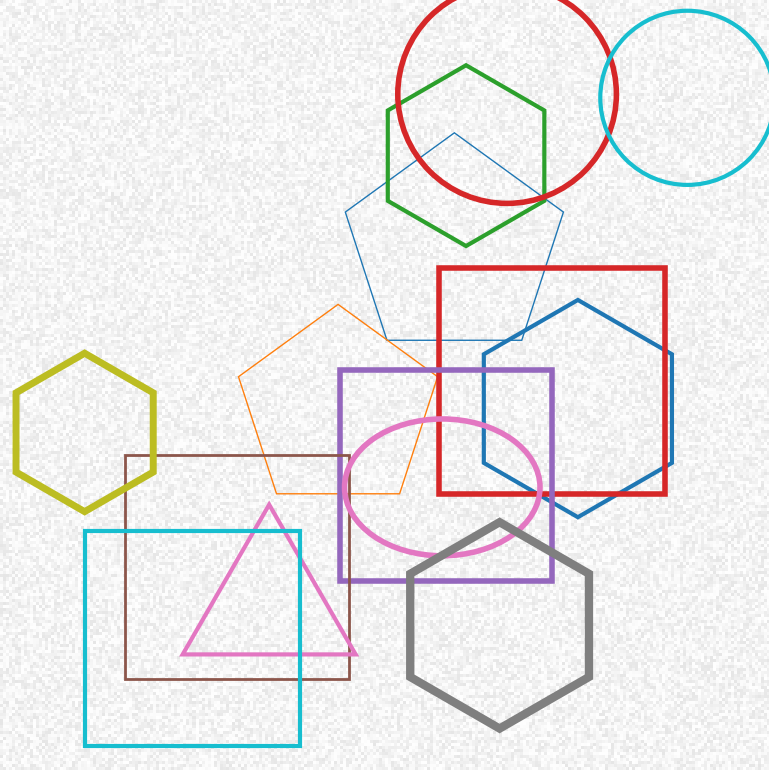[{"shape": "hexagon", "thickness": 1.5, "radius": 0.71, "center": [0.75, 0.469]}, {"shape": "pentagon", "thickness": 0.5, "radius": 0.74, "center": [0.59, 0.679]}, {"shape": "pentagon", "thickness": 0.5, "radius": 0.68, "center": [0.439, 0.469]}, {"shape": "hexagon", "thickness": 1.5, "radius": 0.59, "center": [0.605, 0.798]}, {"shape": "circle", "thickness": 2, "radius": 0.71, "center": [0.659, 0.878]}, {"shape": "square", "thickness": 2, "radius": 0.73, "center": [0.717, 0.505]}, {"shape": "square", "thickness": 2, "radius": 0.69, "center": [0.579, 0.383]}, {"shape": "square", "thickness": 1, "radius": 0.73, "center": [0.308, 0.263]}, {"shape": "oval", "thickness": 2, "radius": 0.63, "center": [0.574, 0.367]}, {"shape": "triangle", "thickness": 1.5, "radius": 0.65, "center": [0.35, 0.215]}, {"shape": "hexagon", "thickness": 3, "radius": 0.67, "center": [0.649, 0.188]}, {"shape": "hexagon", "thickness": 2.5, "radius": 0.51, "center": [0.11, 0.438]}, {"shape": "square", "thickness": 1.5, "radius": 0.7, "center": [0.25, 0.17]}, {"shape": "circle", "thickness": 1.5, "radius": 0.57, "center": [0.893, 0.873]}]